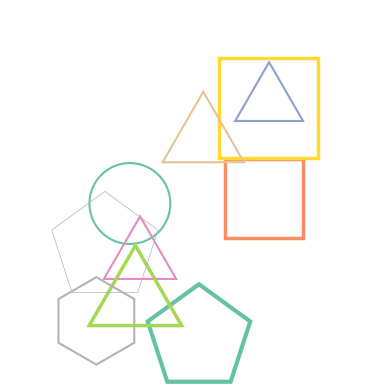[{"shape": "circle", "thickness": 1.5, "radius": 0.53, "center": [0.337, 0.471]}, {"shape": "pentagon", "thickness": 3, "radius": 0.7, "center": [0.517, 0.122]}, {"shape": "square", "thickness": 2.5, "radius": 0.51, "center": [0.685, 0.484]}, {"shape": "triangle", "thickness": 1.5, "radius": 0.51, "center": [0.699, 0.737]}, {"shape": "triangle", "thickness": 1.5, "radius": 0.54, "center": [0.364, 0.33]}, {"shape": "triangle", "thickness": 2.5, "radius": 0.69, "center": [0.352, 0.224]}, {"shape": "square", "thickness": 2.5, "radius": 0.65, "center": [0.698, 0.718]}, {"shape": "triangle", "thickness": 1.5, "radius": 0.61, "center": [0.528, 0.64]}, {"shape": "pentagon", "thickness": 0.5, "radius": 0.73, "center": [0.272, 0.358]}, {"shape": "hexagon", "thickness": 1.5, "radius": 0.57, "center": [0.25, 0.167]}]